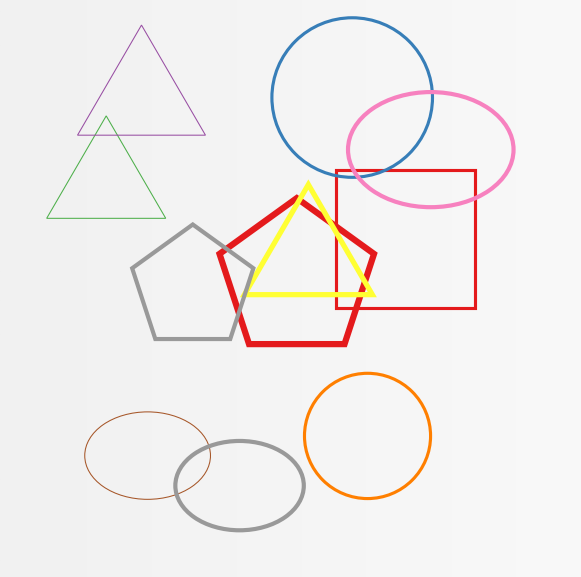[{"shape": "pentagon", "thickness": 3, "radius": 0.7, "center": [0.511, 0.516]}, {"shape": "square", "thickness": 1.5, "radius": 0.6, "center": [0.698, 0.585]}, {"shape": "circle", "thickness": 1.5, "radius": 0.69, "center": [0.606, 0.83]}, {"shape": "triangle", "thickness": 0.5, "radius": 0.59, "center": [0.183, 0.68]}, {"shape": "triangle", "thickness": 0.5, "radius": 0.64, "center": [0.243, 0.829]}, {"shape": "circle", "thickness": 1.5, "radius": 0.54, "center": [0.632, 0.244]}, {"shape": "triangle", "thickness": 2.5, "radius": 0.64, "center": [0.531, 0.552]}, {"shape": "oval", "thickness": 0.5, "radius": 0.54, "center": [0.254, 0.21]}, {"shape": "oval", "thickness": 2, "radius": 0.71, "center": [0.741, 0.74]}, {"shape": "oval", "thickness": 2, "radius": 0.55, "center": [0.412, 0.158]}, {"shape": "pentagon", "thickness": 2, "radius": 0.55, "center": [0.332, 0.501]}]